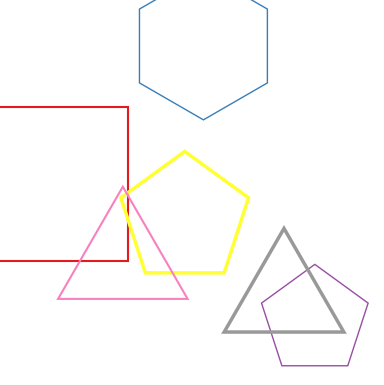[{"shape": "square", "thickness": 1.5, "radius": 1.0, "center": [0.134, 0.521]}, {"shape": "hexagon", "thickness": 1, "radius": 0.96, "center": [0.528, 0.881]}, {"shape": "pentagon", "thickness": 1, "radius": 0.73, "center": [0.818, 0.168]}, {"shape": "pentagon", "thickness": 2.5, "radius": 0.87, "center": [0.48, 0.432]}, {"shape": "triangle", "thickness": 1.5, "radius": 0.97, "center": [0.319, 0.321]}, {"shape": "triangle", "thickness": 2.5, "radius": 0.9, "center": [0.738, 0.227]}]